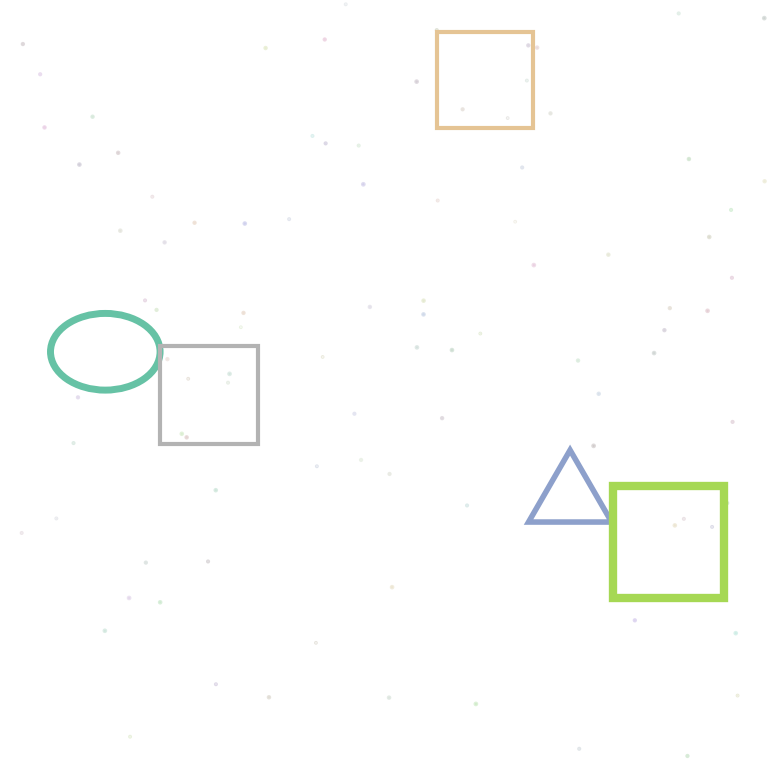[{"shape": "oval", "thickness": 2.5, "radius": 0.36, "center": [0.137, 0.543]}, {"shape": "triangle", "thickness": 2, "radius": 0.31, "center": [0.74, 0.353]}, {"shape": "square", "thickness": 3, "radius": 0.36, "center": [0.868, 0.296]}, {"shape": "square", "thickness": 1.5, "radius": 0.31, "center": [0.63, 0.896]}, {"shape": "square", "thickness": 1.5, "radius": 0.32, "center": [0.272, 0.487]}]